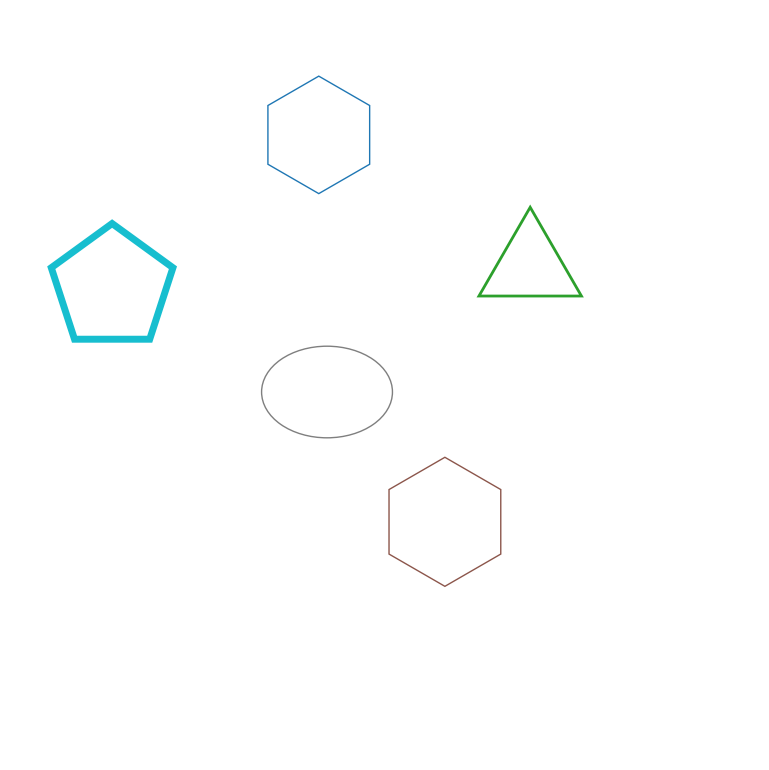[{"shape": "hexagon", "thickness": 0.5, "radius": 0.38, "center": [0.414, 0.825]}, {"shape": "triangle", "thickness": 1, "radius": 0.38, "center": [0.689, 0.654]}, {"shape": "hexagon", "thickness": 0.5, "radius": 0.42, "center": [0.578, 0.322]}, {"shape": "oval", "thickness": 0.5, "radius": 0.42, "center": [0.425, 0.491]}, {"shape": "pentagon", "thickness": 2.5, "radius": 0.42, "center": [0.146, 0.627]}]